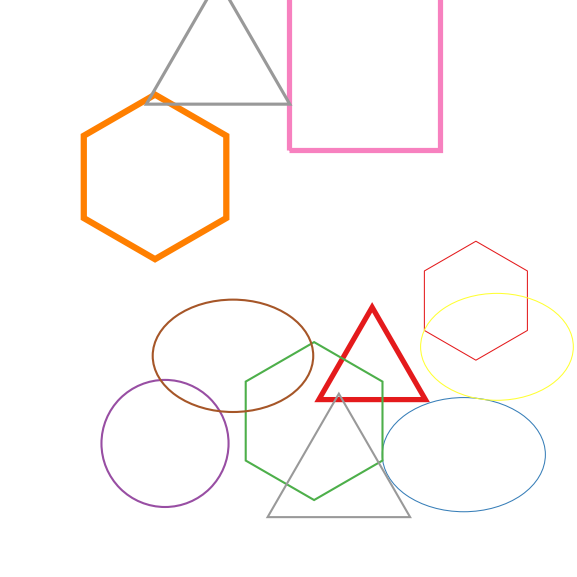[{"shape": "hexagon", "thickness": 0.5, "radius": 0.51, "center": [0.824, 0.478]}, {"shape": "triangle", "thickness": 2.5, "radius": 0.53, "center": [0.644, 0.36]}, {"shape": "oval", "thickness": 0.5, "radius": 0.71, "center": [0.803, 0.212]}, {"shape": "hexagon", "thickness": 1, "radius": 0.68, "center": [0.544, 0.27]}, {"shape": "circle", "thickness": 1, "radius": 0.55, "center": [0.286, 0.231]}, {"shape": "hexagon", "thickness": 3, "radius": 0.71, "center": [0.268, 0.693]}, {"shape": "oval", "thickness": 0.5, "radius": 0.66, "center": [0.861, 0.399]}, {"shape": "oval", "thickness": 1, "radius": 0.69, "center": [0.403, 0.383]}, {"shape": "square", "thickness": 2.5, "radius": 0.65, "center": [0.631, 0.871]}, {"shape": "triangle", "thickness": 1, "radius": 0.71, "center": [0.587, 0.175]}, {"shape": "triangle", "thickness": 1.5, "radius": 0.72, "center": [0.378, 0.89]}]